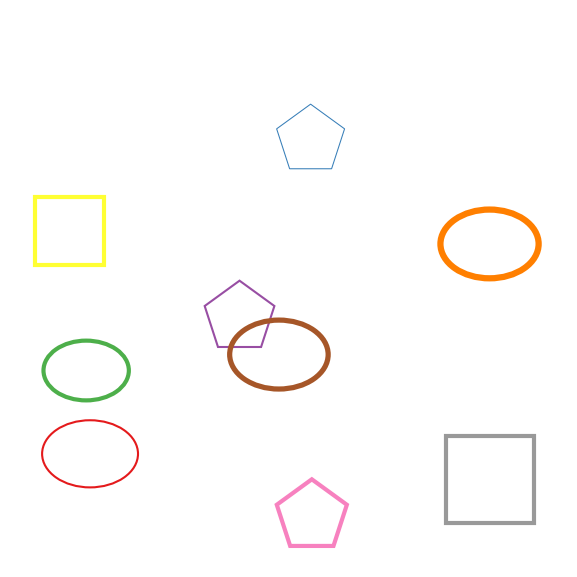[{"shape": "oval", "thickness": 1, "radius": 0.42, "center": [0.156, 0.213]}, {"shape": "pentagon", "thickness": 0.5, "radius": 0.31, "center": [0.538, 0.757]}, {"shape": "oval", "thickness": 2, "radius": 0.37, "center": [0.149, 0.358]}, {"shape": "pentagon", "thickness": 1, "radius": 0.32, "center": [0.415, 0.45]}, {"shape": "oval", "thickness": 3, "radius": 0.43, "center": [0.848, 0.577]}, {"shape": "square", "thickness": 2, "radius": 0.3, "center": [0.12, 0.599]}, {"shape": "oval", "thickness": 2.5, "radius": 0.43, "center": [0.483, 0.385]}, {"shape": "pentagon", "thickness": 2, "radius": 0.32, "center": [0.54, 0.105]}, {"shape": "square", "thickness": 2, "radius": 0.38, "center": [0.848, 0.169]}]